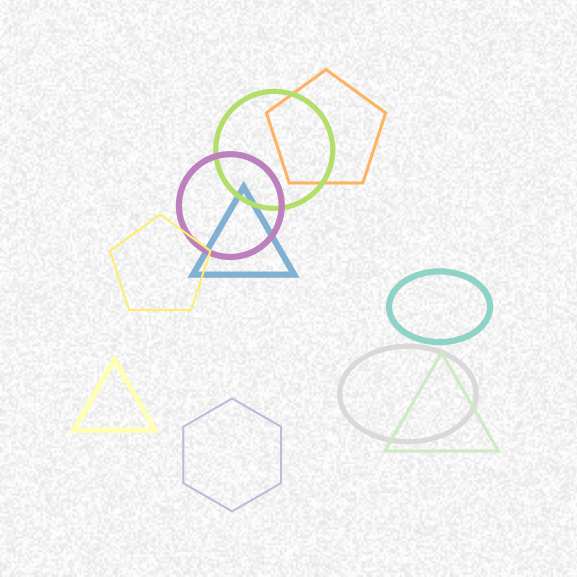[{"shape": "oval", "thickness": 3, "radius": 0.44, "center": [0.761, 0.468]}, {"shape": "triangle", "thickness": 2.5, "radius": 0.41, "center": [0.198, 0.295]}, {"shape": "hexagon", "thickness": 1, "radius": 0.49, "center": [0.402, 0.211]}, {"shape": "triangle", "thickness": 3, "radius": 0.51, "center": [0.422, 0.574]}, {"shape": "pentagon", "thickness": 1.5, "radius": 0.54, "center": [0.565, 0.77]}, {"shape": "circle", "thickness": 2.5, "radius": 0.51, "center": [0.475, 0.74]}, {"shape": "oval", "thickness": 2.5, "radius": 0.59, "center": [0.706, 0.317]}, {"shape": "circle", "thickness": 3, "radius": 0.44, "center": [0.399, 0.643]}, {"shape": "triangle", "thickness": 1.5, "radius": 0.57, "center": [0.765, 0.275]}, {"shape": "pentagon", "thickness": 1, "radius": 0.46, "center": [0.277, 0.536]}]